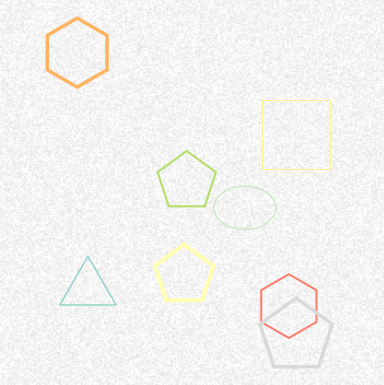[{"shape": "triangle", "thickness": 1, "radius": 0.42, "center": [0.228, 0.25]}, {"shape": "pentagon", "thickness": 3, "radius": 0.4, "center": [0.478, 0.285]}, {"shape": "hexagon", "thickness": 1.5, "radius": 0.41, "center": [0.75, 0.205]}, {"shape": "hexagon", "thickness": 2.5, "radius": 0.45, "center": [0.2, 0.863]}, {"shape": "pentagon", "thickness": 1.5, "radius": 0.4, "center": [0.485, 0.528]}, {"shape": "pentagon", "thickness": 2.5, "radius": 0.49, "center": [0.769, 0.127]}, {"shape": "oval", "thickness": 1, "radius": 0.4, "center": [0.636, 0.46]}, {"shape": "square", "thickness": 0.5, "radius": 0.45, "center": [0.769, 0.65]}]